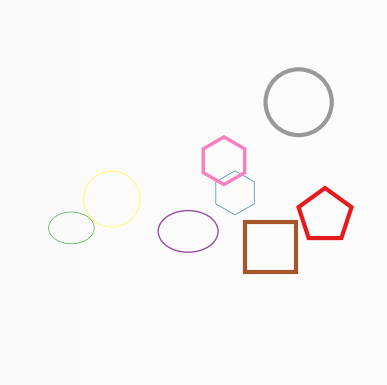[{"shape": "pentagon", "thickness": 3, "radius": 0.36, "center": [0.839, 0.44]}, {"shape": "hexagon", "thickness": 0.5, "radius": 0.29, "center": [0.607, 0.499]}, {"shape": "oval", "thickness": 0.5, "radius": 0.29, "center": [0.184, 0.408]}, {"shape": "oval", "thickness": 1, "radius": 0.39, "center": [0.486, 0.399]}, {"shape": "circle", "thickness": 0.5, "radius": 0.36, "center": [0.288, 0.483]}, {"shape": "square", "thickness": 3, "radius": 0.33, "center": [0.698, 0.359]}, {"shape": "hexagon", "thickness": 2.5, "radius": 0.31, "center": [0.578, 0.582]}, {"shape": "circle", "thickness": 3, "radius": 0.43, "center": [0.771, 0.735]}]